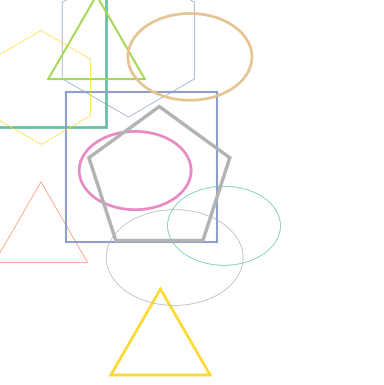[{"shape": "square", "thickness": 2, "radius": 0.83, "center": [0.109, 0.836]}, {"shape": "oval", "thickness": 0.5, "radius": 0.73, "center": [0.582, 0.414]}, {"shape": "triangle", "thickness": 0.5, "radius": 0.7, "center": [0.106, 0.388]}, {"shape": "square", "thickness": 1.5, "radius": 0.98, "center": [0.367, 0.566]}, {"shape": "hexagon", "thickness": 0.5, "radius": 0.99, "center": [0.334, 0.895]}, {"shape": "oval", "thickness": 2, "radius": 0.73, "center": [0.351, 0.557]}, {"shape": "triangle", "thickness": 1.5, "radius": 0.72, "center": [0.251, 0.867]}, {"shape": "triangle", "thickness": 2, "radius": 0.74, "center": [0.417, 0.1]}, {"shape": "hexagon", "thickness": 0.5, "radius": 0.74, "center": [0.107, 0.773]}, {"shape": "oval", "thickness": 2, "radius": 0.81, "center": [0.493, 0.852]}, {"shape": "oval", "thickness": 0.5, "radius": 0.89, "center": [0.454, 0.331]}, {"shape": "pentagon", "thickness": 2.5, "radius": 0.96, "center": [0.414, 0.531]}]